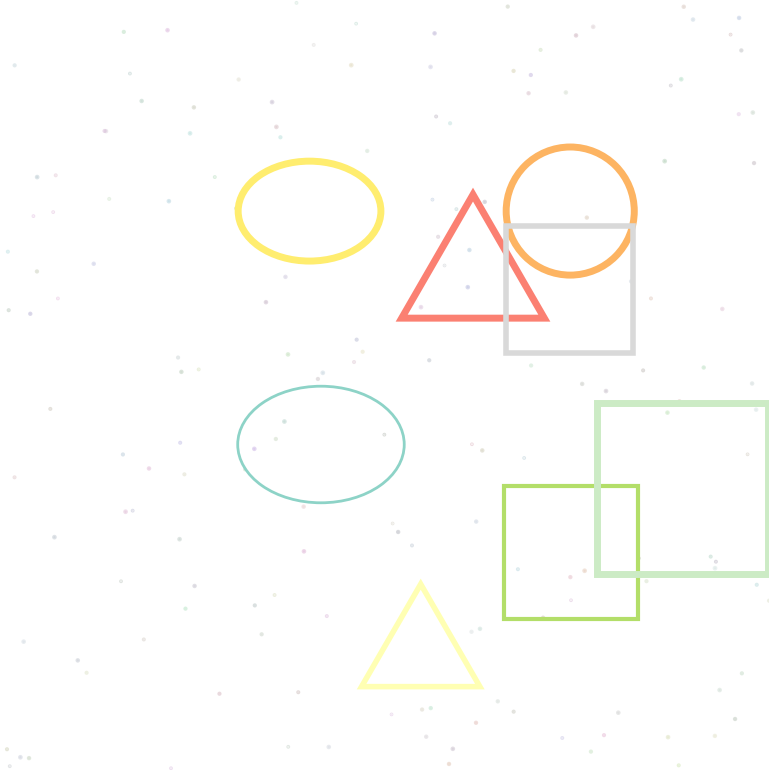[{"shape": "oval", "thickness": 1, "radius": 0.54, "center": [0.417, 0.423]}, {"shape": "triangle", "thickness": 2, "radius": 0.44, "center": [0.546, 0.153]}, {"shape": "triangle", "thickness": 2.5, "radius": 0.53, "center": [0.614, 0.64]}, {"shape": "circle", "thickness": 2.5, "radius": 0.42, "center": [0.741, 0.726]}, {"shape": "square", "thickness": 1.5, "radius": 0.43, "center": [0.742, 0.282]}, {"shape": "square", "thickness": 2, "radius": 0.41, "center": [0.74, 0.624]}, {"shape": "square", "thickness": 2.5, "radius": 0.55, "center": [0.886, 0.366]}, {"shape": "oval", "thickness": 2.5, "radius": 0.46, "center": [0.402, 0.726]}]